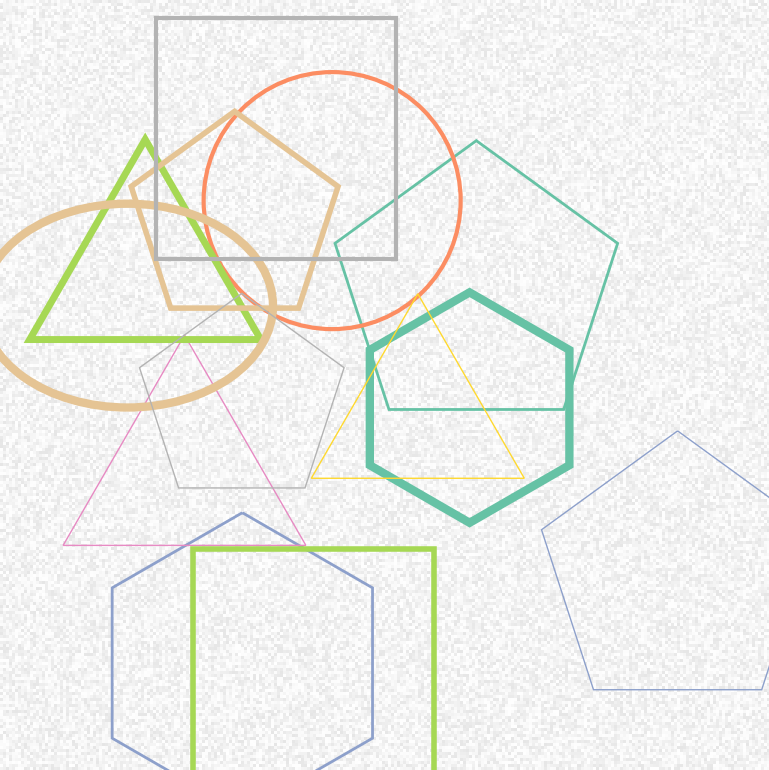[{"shape": "pentagon", "thickness": 1, "radius": 0.96, "center": [0.619, 0.624]}, {"shape": "hexagon", "thickness": 3, "radius": 0.75, "center": [0.61, 0.471]}, {"shape": "circle", "thickness": 1.5, "radius": 0.83, "center": [0.431, 0.739]}, {"shape": "pentagon", "thickness": 0.5, "radius": 0.93, "center": [0.88, 0.255]}, {"shape": "hexagon", "thickness": 1, "radius": 0.98, "center": [0.315, 0.139]}, {"shape": "triangle", "thickness": 0.5, "radius": 0.91, "center": [0.24, 0.383]}, {"shape": "triangle", "thickness": 2.5, "radius": 0.87, "center": [0.189, 0.646]}, {"shape": "square", "thickness": 2, "radius": 0.78, "center": [0.407, 0.131]}, {"shape": "triangle", "thickness": 0.5, "radius": 0.8, "center": [0.543, 0.459]}, {"shape": "pentagon", "thickness": 2, "radius": 0.71, "center": [0.305, 0.714]}, {"shape": "oval", "thickness": 3, "radius": 0.95, "center": [0.165, 0.603]}, {"shape": "square", "thickness": 1.5, "radius": 0.78, "center": [0.358, 0.82]}, {"shape": "pentagon", "thickness": 0.5, "radius": 0.7, "center": [0.314, 0.479]}]